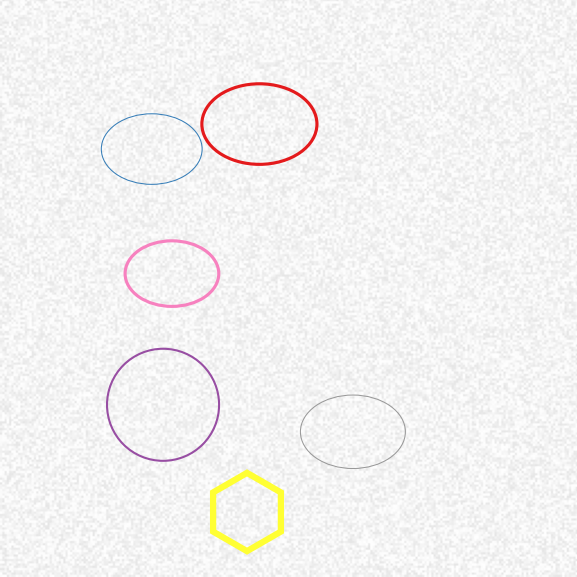[{"shape": "oval", "thickness": 1.5, "radius": 0.5, "center": [0.449, 0.784]}, {"shape": "oval", "thickness": 0.5, "radius": 0.44, "center": [0.263, 0.741]}, {"shape": "circle", "thickness": 1, "radius": 0.49, "center": [0.282, 0.298]}, {"shape": "hexagon", "thickness": 3, "radius": 0.34, "center": [0.428, 0.113]}, {"shape": "oval", "thickness": 1.5, "radius": 0.41, "center": [0.298, 0.525]}, {"shape": "oval", "thickness": 0.5, "radius": 0.45, "center": [0.611, 0.251]}]